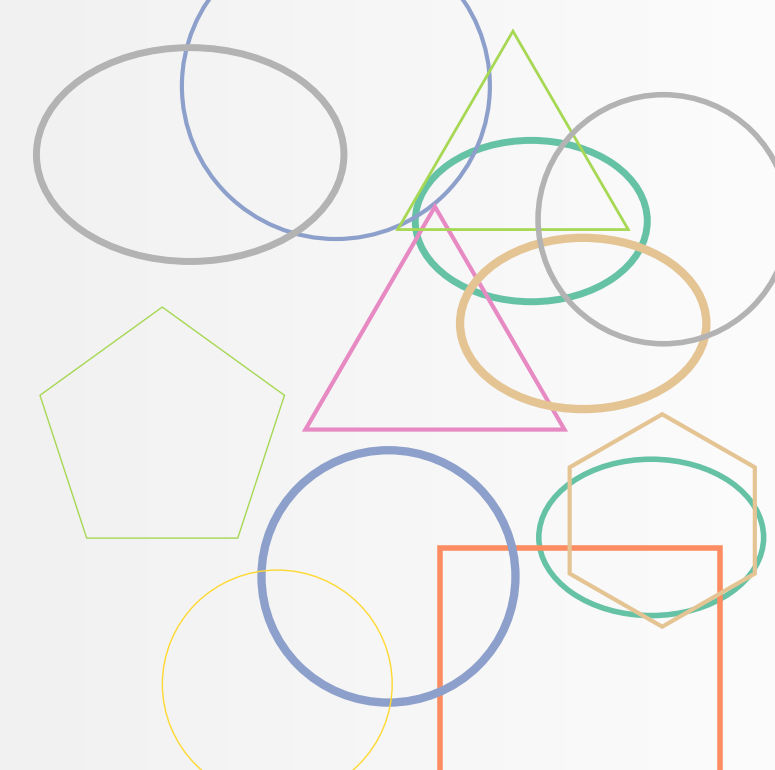[{"shape": "oval", "thickness": 2, "radius": 0.73, "center": [0.84, 0.302]}, {"shape": "oval", "thickness": 2.5, "radius": 0.75, "center": [0.686, 0.713]}, {"shape": "square", "thickness": 2, "radius": 0.9, "center": [0.748, 0.108]}, {"shape": "circle", "thickness": 3, "radius": 0.82, "center": [0.501, 0.251]}, {"shape": "circle", "thickness": 1.5, "radius": 0.99, "center": [0.433, 0.888]}, {"shape": "triangle", "thickness": 1.5, "radius": 0.96, "center": [0.561, 0.539]}, {"shape": "triangle", "thickness": 1, "radius": 0.86, "center": [0.662, 0.788]}, {"shape": "pentagon", "thickness": 0.5, "radius": 0.83, "center": [0.209, 0.435]}, {"shape": "circle", "thickness": 0.5, "radius": 0.74, "center": [0.358, 0.111]}, {"shape": "hexagon", "thickness": 1.5, "radius": 0.69, "center": [0.854, 0.324]}, {"shape": "oval", "thickness": 3, "radius": 0.79, "center": [0.753, 0.58]}, {"shape": "circle", "thickness": 2, "radius": 0.81, "center": [0.856, 0.715]}, {"shape": "oval", "thickness": 2.5, "radius": 0.99, "center": [0.245, 0.799]}]